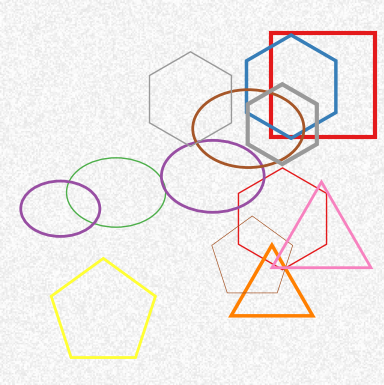[{"shape": "square", "thickness": 3, "radius": 0.67, "center": [0.84, 0.78]}, {"shape": "hexagon", "thickness": 1, "radius": 0.66, "center": [0.734, 0.432]}, {"shape": "hexagon", "thickness": 2.5, "radius": 0.67, "center": [0.756, 0.775]}, {"shape": "oval", "thickness": 1, "radius": 0.64, "center": [0.302, 0.5]}, {"shape": "oval", "thickness": 2, "radius": 0.51, "center": [0.157, 0.458]}, {"shape": "oval", "thickness": 2, "radius": 0.67, "center": [0.553, 0.542]}, {"shape": "triangle", "thickness": 2.5, "radius": 0.61, "center": [0.706, 0.241]}, {"shape": "pentagon", "thickness": 2, "radius": 0.71, "center": [0.268, 0.186]}, {"shape": "oval", "thickness": 2, "radius": 0.72, "center": [0.645, 0.666]}, {"shape": "pentagon", "thickness": 0.5, "radius": 0.55, "center": [0.655, 0.329]}, {"shape": "triangle", "thickness": 2, "radius": 0.74, "center": [0.835, 0.379]}, {"shape": "hexagon", "thickness": 1, "radius": 0.61, "center": [0.495, 0.742]}, {"shape": "hexagon", "thickness": 3, "radius": 0.52, "center": [0.733, 0.678]}]